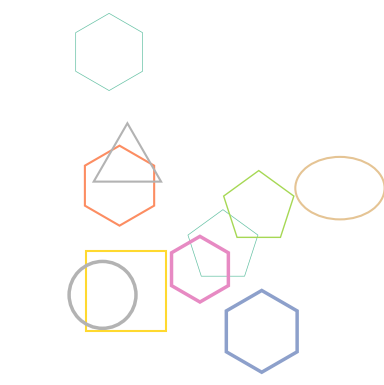[{"shape": "hexagon", "thickness": 0.5, "radius": 0.5, "center": [0.283, 0.865]}, {"shape": "pentagon", "thickness": 0.5, "radius": 0.48, "center": [0.579, 0.36]}, {"shape": "hexagon", "thickness": 1.5, "radius": 0.52, "center": [0.31, 0.518]}, {"shape": "hexagon", "thickness": 2.5, "radius": 0.53, "center": [0.68, 0.139]}, {"shape": "hexagon", "thickness": 2.5, "radius": 0.43, "center": [0.519, 0.301]}, {"shape": "pentagon", "thickness": 1, "radius": 0.48, "center": [0.672, 0.461]}, {"shape": "square", "thickness": 1.5, "radius": 0.52, "center": [0.328, 0.245]}, {"shape": "oval", "thickness": 1.5, "radius": 0.58, "center": [0.883, 0.511]}, {"shape": "circle", "thickness": 2.5, "radius": 0.43, "center": [0.266, 0.234]}, {"shape": "triangle", "thickness": 1.5, "radius": 0.51, "center": [0.331, 0.579]}]